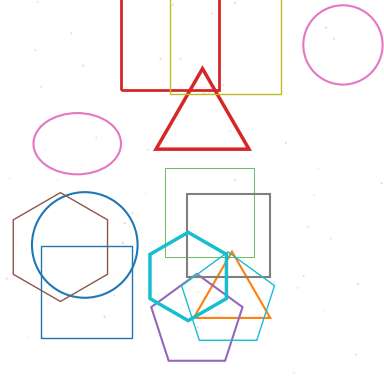[{"shape": "square", "thickness": 1, "radius": 0.59, "center": [0.225, 0.242]}, {"shape": "circle", "thickness": 1.5, "radius": 0.69, "center": [0.22, 0.364]}, {"shape": "triangle", "thickness": 1.5, "radius": 0.57, "center": [0.603, 0.232]}, {"shape": "square", "thickness": 0.5, "radius": 0.58, "center": [0.544, 0.448]}, {"shape": "square", "thickness": 2, "radius": 0.64, "center": [0.442, 0.895]}, {"shape": "triangle", "thickness": 2.5, "radius": 0.7, "center": [0.526, 0.682]}, {"shape": "pentagon", "thickness": 1.5, "radius": 0.62, "center": [0.511, 0.164]}, {"shape": "hexagon", "thickness": 1, "radius": 0.71, "center": [0.157, 0.358]}, {"shape": "oval", "thickness": 1.5, "radius": 0.57, "center": [0.201, 0.627]}, {"shape": "circle", "thickness": 1.5, "radius": 0.51, "center": [0.891, 0.883]}, {"shape": "square", "thickness": 1.5, "radius": 0.54, "center": [0.593, 0.389]}, {"shape": "square", "thickness": 1, "radius": 0.72, "center": [0.585, 0.898]}, {"shape": "hexagon", "thickness": 2.5, "radius": 0.57, "center": [0.489, 0.282]}, {"shape": "pentagon", "thickness": 1, "radius": 0.63, "center": [0.592, 0.219]}]